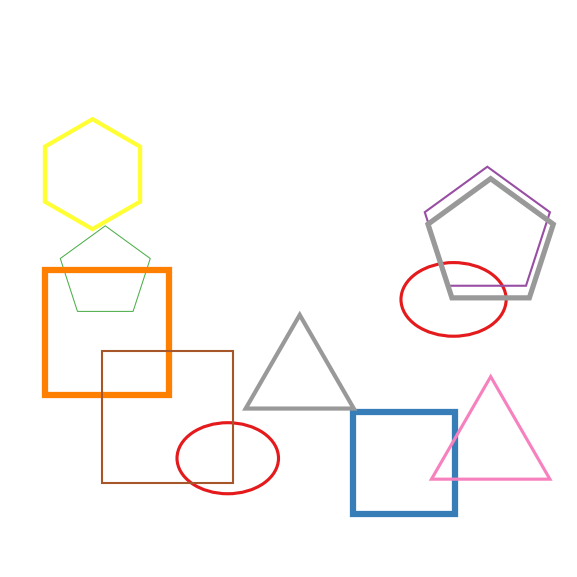[{"shape": "oval", "thickness": 1.5, "radius": 0.44, "center": [0.394, 0.206]}, {"shape": "oval", "thickness": 1.5, "radius": 0.46, "center": [0.785, 0.481]}, {"shape": "square", "thickness": 3, "radius": 0.44, "center": [0.699, 0.197]}, {"shape": "pentagon", "thickness": 0.5, "radius": 0.41, "center": [0.182, 0.526]}, {"shape": "pentagon", "thickness": 1, "radius": 0.57, "center": [0.844, 0.597]}, {"shape": "square", "thickness": 3, "radius": 0.54, "center": [0.186, 0.423]}, {"shape": "hexagon", "thickness": 2, "radius": 0.48, "center": [0.16, 0.698]}, {"shape": "square", "thickness": 1, "radius": 0.57, "center": [0.29, 0.277]}, {"shape": "triangle", "thickness": 1.5, "radius": 0.59, "center": [0.85, 0.229]}, {"shape": "pentagon", "thickness": 2.5, "radius": 0.57, "center": [0.85, 0.576]}, {"shape": "triangle", "thickness": 2, "radius": 0.54, "center": [0.519, 0.346]}]